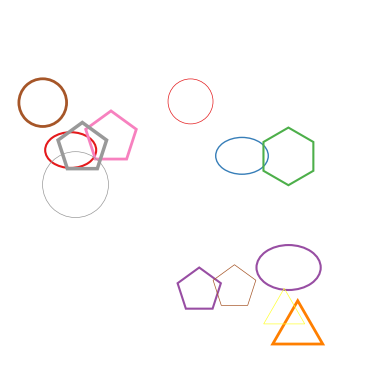[{"shape": "oval", "thickness": 1.5, "radius": 0.33, "center": [0.184, 0.61]}, {"shape": "circle", "thickness": 0.5, "radius": 0.29, "center": [0.495, 0.737]}, {"shape": "oval", "thickness": 1, "radius": 0.34, "center": [0.629, 0.595]}, {"shape": "hexagon", "thickness": 1.5, "radius": 0.37, "center": [0.749, 0.594]}, {"shape": "oval", "thickness": 1.5, "radius": 0.42, "center": [0.75, 0.305]}, {"shape": "pentagon", "thickness": 1.5, "radius": 0.3, "center": [0.517, 0.246]}, {"shape": "triangle", "thickness": 2, "radius": 0.37, "center": [0.773, 0.144]}, {"shape": "triangle", "thickness": 0.5, "radius": 0.31, "center": [0.738, 0.189]}, {"shape": "pentagon", "thickness": 0.5, "radius": 0.29, "center": [0.609, 0.254]}, {"shape": "circle", "thickness": 2, "radius": 0.31, "center": [0.111, 0.733]}, {"shape": "pentagon", "thickness": 2, "radius": 0.35, "center": [0.288, 0.643]}, {"shape": "circle", "thickness": 0.5, "radius": 0.43, "center": [0.196, 0.52]}, {"shape": "pentagon", "thickness": 2.5, "radius": 0.33, "center": [0.214, 0.616]}]